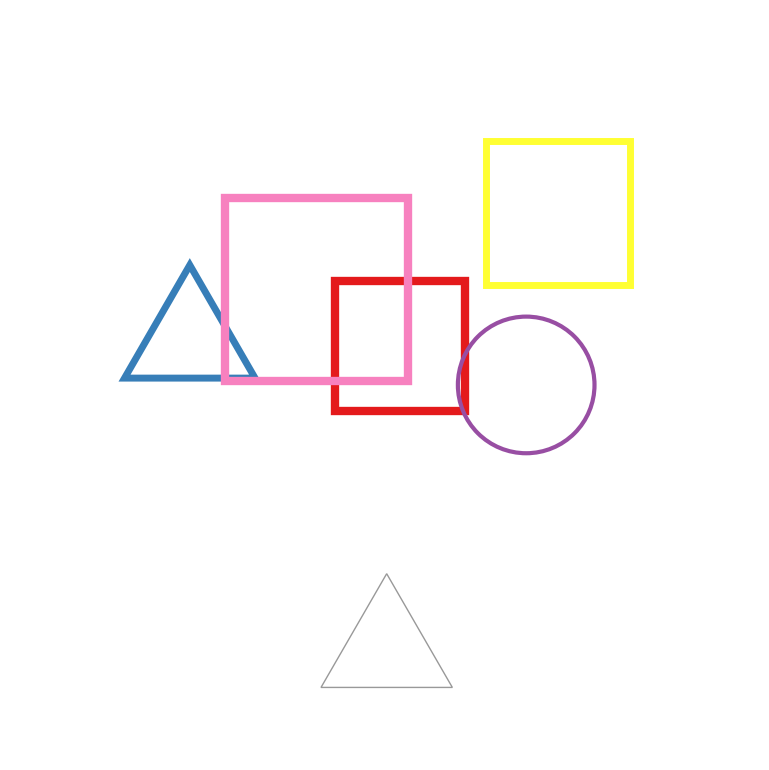[{"shape": "square", "thickness": 3, "radius": 0.42, "center": [0.519, 0.551]}, {"shape": "triangle", "thickness": 2.5, "radius": 0.49, "center": [0.246, 0.558]}, {"shape": "circle", "thickness": 1.5, "radius": 0.44, "center": [0.683, 0.5]}, {"shape": "square", "thickness": 2.5, "radius": 0.47, "center": [0.725, 0.723]}, {"shape": "square", "thickness": 3, "radius": 0.59, "center": [0.411, 0.625]}, {"shape": "triangle", "thickness": 0.5, "radius": 0.49, "center": [0.502, 0.156]}]